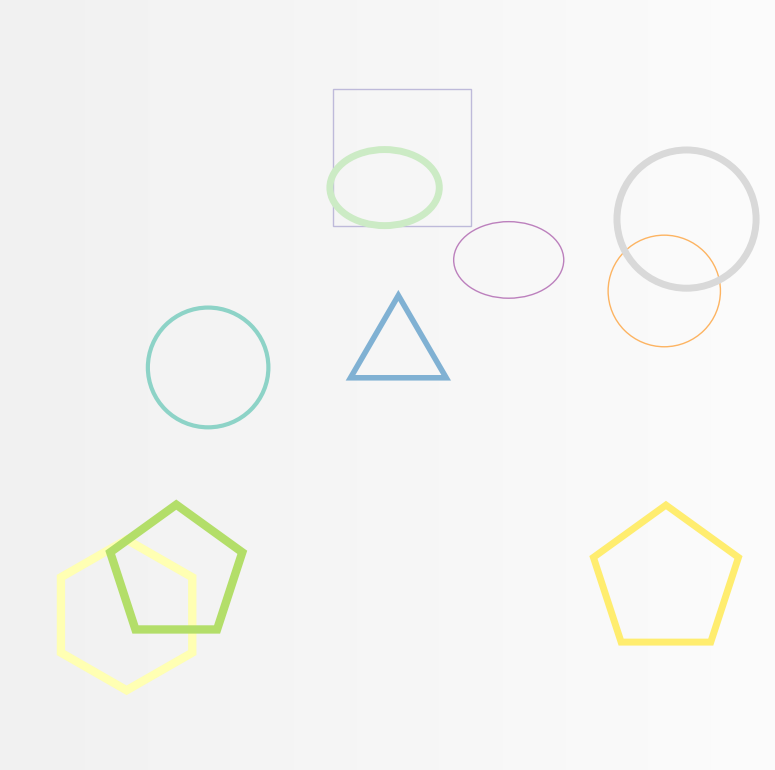[{"shape": "circle", "thickness": 1.5, "radius": 0.39, "center": [0.269, 0.523]}, {"shape": "hexagon", "thickness": 3, "radius": 0.49, "center": [0.163, 0.201]}, {"shape": "square", "thickness": 0.5, "radius": 0.45, "center": [0.519, 0.795]}, {"shape": "triangle", "thickness": 2, "radius": 0.36, "center": [0.514, 0.545]}, {"shape": "circle", "thickness": 0.5, "radius": 0.36, "center": [0.857, 0.622]}, {"shape": "pentagon", "thickness": 3, "radius": 0.45, "center": [0.227, 0.255]}, {"shape": "circle", "thickness": 2.5, "radius": 0.45, "center": [0.886, 0.715]}, {"shape": "oval", "thickness": 0.5, "radius": 0.36, "center": [0.656, 0.662]}, {"shape": "oval", "thickness": 2.5, "radius": 0.35, "center": [0.496, 0.756]}, {"shape": "pentagon", "thickness": 2.5, "radius": 0.49, "center": [0.859, 0.246]}]